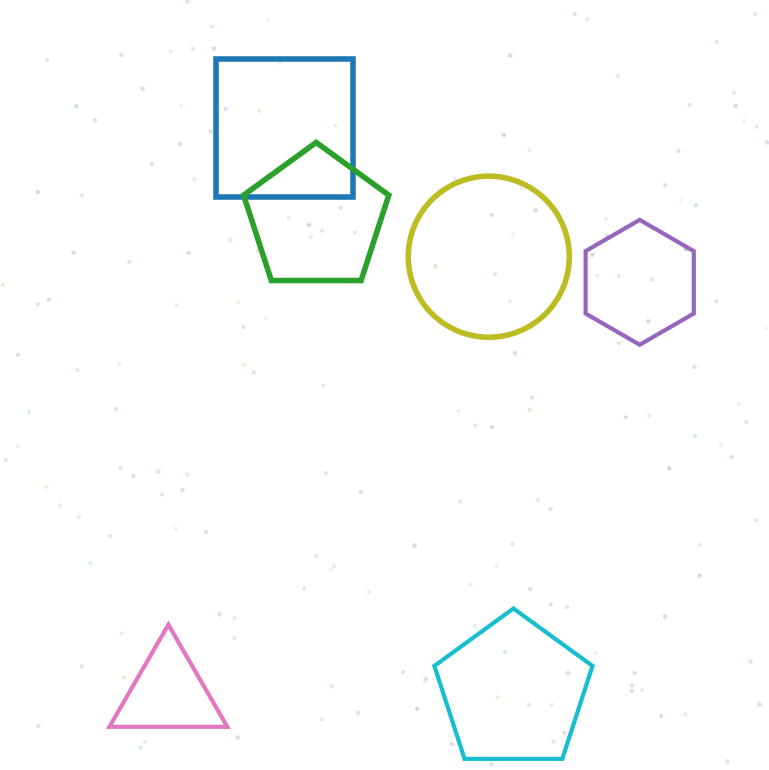[{"shape": "square", "thickness": 2, "radius": 0.45, "center": [0.37, 0.834]}, {"shape": "pentagon", "thickness": 2, "radius": 0.5, "center": [0.411, 0.716]}, {"shape": "hexagon", "thickness": 1.5, "radius": 0.41, "center": [0.831, 0.633]}, {"shape": "triangle", "thickness": 1.5, "radius": 0.44, "center": [0.219, 0.1]}, {"shape": "circle", "thickness": 2, "radius": 0.52, "center": [0.635, 0.667]}, {"shape": "pentagon", "thickness": 1.5, "radius": 0.54, "center": [0.667, 0.102]}]